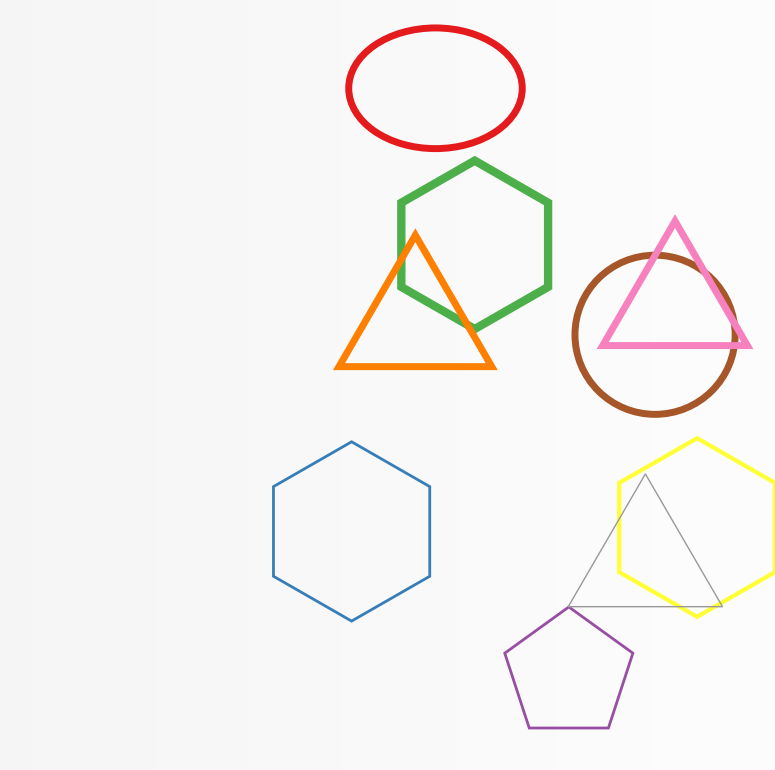[{"shape": "oval", "thickness": 2.5, "radius": 0.56, "center": [0.562, 0.885]}, {"shape": "hexagon", "thickness": 1, "radius": 0.58, "center": [0.454, 0.31]}, {"shape": "hexagon", "thickness": 3, "radius": 0.55, "center": [0.613, 0.682]}, {"shape": "pentagon", "thickness": 1, "radius": 0.43, "center": [0.734, 0.125]}, {"shape": "triangle", "thickness": 2.5, "radius": 0.57, "center": [0.536, 0.581]}, {"shape": "hexagon", "thickness": 1.5, "radius": 0.58, "center": [0.899, 0.315]}, {"shape": "circle", "thickness": 2.5, "radius": 0.52, "center": [0.845, 0.565]}, {"shape": "triangle", "thickness": 2.5, "radius": 0.54, "center": [0.871, 0.605]}, {"shape": "triangle", "thickness": 0.5, "radius": 0.57, "center": [0.833, 0.27]}]